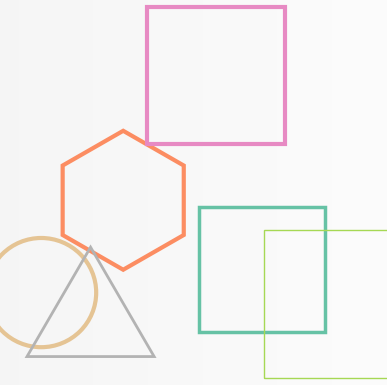[{"shape": "square", "thickness": 2.5, "radius": 0.81, "center": [0.677, 0.3]}, {"shape": "hexagon", "thickness": 3, "radius": 0.9, "center": [0.318, 0.48]}, {"shape": "square", "thickness": 3, "radius": 0.89, "center": [0.557, 0.805]}, {"shape": "square", "thickness": 1, "radius": 0.96, "center": [0.872, 0.211]}, {"shape": "circle", "thickness": 3, "radius": 0.71, "center": [0.106, 0.24]}, {"shape": "triangle", "thickness": 2, "radius": 0.95, "center": [0.234, 0.169]}]